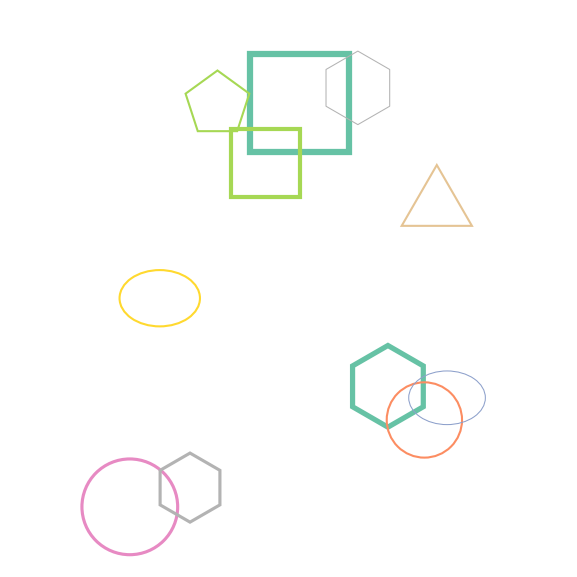[{"shape": "hexagon", "thickness": 2.5, "radius": 0.35, "center": [0.672, 0.33]}, {"shape": "square", "thickness": 3, "radius": 0.43, "center": [0.518, 0.821]}, {"shape": "circle", "thickness": 1, "radius": 0.33, "center": [0.735, 0.272]}, {"shape": "oval", "thickness": 0.5, "radius": 0.33, "center": [0.774, 0.31]}, {"shape": "circle", "thickness": 1.5, "radius": 0.41, "center": [0.225, 0.122]}, {"shape": "square", "thickness": 2, "radius": 0.3, "center": [0.46, 0.717]}, {"shape": "pentagon", "thickness": 1, "radius": 0.29, "center": [0.377, 0.819]}, {"shape": "oval", "thickness": 1, "radius": 0.35, "center": [0.277, 0.483]}, {"shape": "triangle", "thickness": 1, "radius": 0.35, "center": [0.756, 0.643]}, {"shape": "hexagon", "thickness": 0.5, "radius": 0.32, "center": [0.62, 0.847]}, {"shape": "hexagon", "thickness": 1.5, "radius": 0.3, "center": [0.329, 0.155]}]